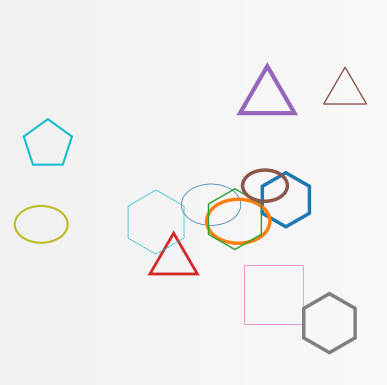[{"shape": "hexagon", "thickness": 2.5, "radius": 0.35, "center": [0.738, 0.481]}, {"shape": "oval", "thickness": 0.5, "radius": 0.38, "center": [0.545, 0.468]}, {"shape": "oval", "thickness": 2.5, "radius": 0.41, "center": [0.615, 0.425]}, {"shape": "hexagon", "thickness": 1, "radius": 0.39, "center": [0.606, 0.431]}, {"shape": "triangle", "thickness": 2, "radius": 0.35, "center": [0.448, 0.324]}, {"shape": "triangle", "thickness": 3, "radius": 0.41, "center": [0.69, 0.747]}, {"shape": "triangle", "thickness": 1, "radius": 0.32, "center": [0.891, 0.762]}, {"shape": "oval", "thickness": 2.5, "radius": 0.29, "center": [0.684, 0.518]}, {"shape": "square", "thickness": 0.5, "radius": 0.38, "center": [0.706, 0.235]}, {"shape": "hexagon", "thickness": 2.5, "radius": 0.38, "center": [0.85, 0.161]}, {"shape": "oval", "thickness": 1.5, "radius": 0.34, "center": [0.106, 0.417]}, {"shape": "pentagon", "thickness": 1.5, "radius": 0.33, "center": [0.124, 0.625]}, {"shape": "hexagon", "thickness": 0.5, "radius": 0.42, "center": [0.403, 0.423]}]